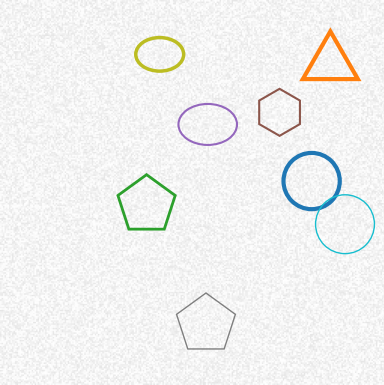[{"shape": "circle", "thickness": 3, "radius": 0.37, "center": [0.809, 0.53]}, {"shape": "triangle", "thickness": 3, "radius": 0.41, "center": [0.858, 0.836]}, {"shape": "pentagon", "thickness": 2, "radius": 0.39, "center": [0.381, 0.468]}, {"shape": "oval", "thickness": 1.5, "radius": 0.38, "center": [0.54, 0.677]}, {"shape": "hexagon", "thickness": 1.5, "radius": 0.31, "center": [0.726, 0.708]}, {"shape": "pentagon", "thickness": 1, "radius": 0.4, "center": [0.535, 0.159]}, {"shape": "oval", "thickness": 2.5, "radius": 0.31, "center": [0.415, 0.859]}, {"shape": "circle", "thickness": 1, "radius": 0.38, "center": [0.896, 0.418]}]